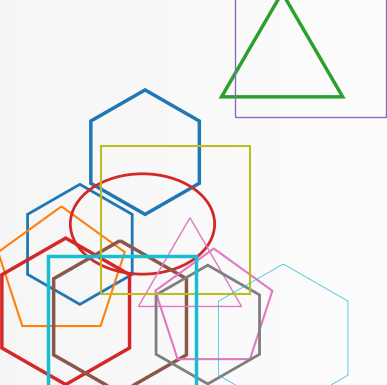[{"shape": "hexagon", "thickness": 2, "radius": 0.78, "center": [0.206, 0.365]}, {"shape": "hexagon", "thickness": 2.5, "radius": 0.81, "center": [0.374, 0.605]}, {"shape": "pentagon", "thickness": 1.5, "radius": 0.86, "center": [0.159, 0.292]}, {"shape": "triangle", "thickness": 2.5, "radius": 0.9, "center": [0.728, 0.839]}, {"shape": "oval", "thickness": 2, "radius": 0.93, "center": [0.368, 0.418]}, {"shape": "hexagon", "thickness": 2.5, "radius": 0.95, "center": [0.17, 0.191]}, {"shape": "square", "thickness": 1, "radius": 0.97, "center": [0.801, 0.891]}, {"shape": "hexagon", "thickness": 2.5, "radius": 0.99, "center": [0.31, 0.177]}, {"shape": "triangle", "thickness": 1, "radius": 0.77, "center": [0.49, 0.281]}, {"shape": "pentagon", "thickness": 1.5, "radius": 0.79, "center": [0.552, 0.196]}, {"shape": "hexagon", "thickness": 2, "radius": 0.77, "center": [0.536, 0.157]}, {"shape": "square", "thickness": 1.5, "radius": 0.96, "center": [0.453, 0.429]}, {"shape": "square", "thickness": 2.5, "radius": 0.96, "center": [0.315, 0.143]}, {"shape": "hexagon", "thickness": 0.5, "radius": 0.96, "center": [0.731, 0.122]}]